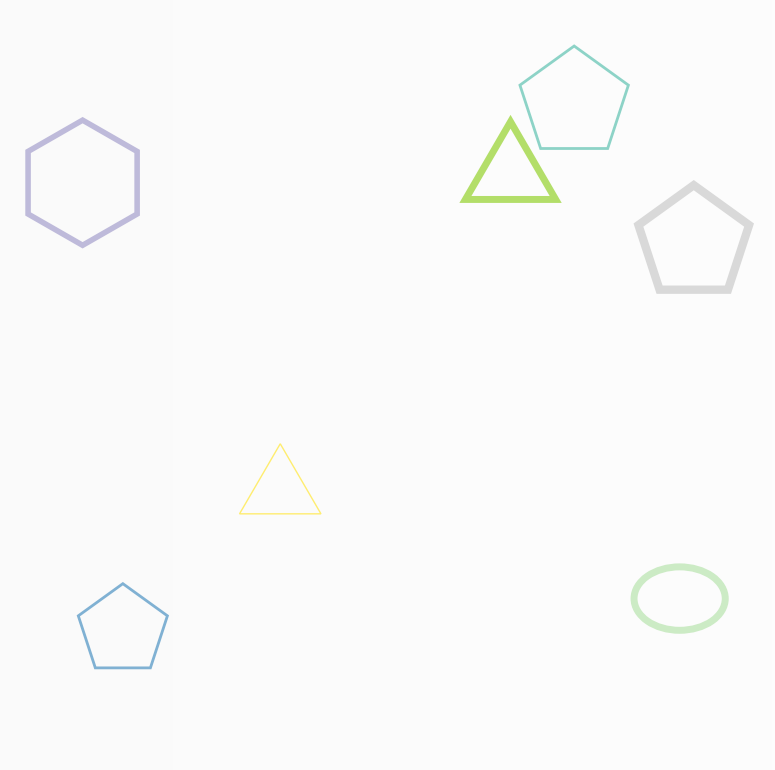[{"shape": "pentagon", "thickness": 1, "radius": 0.37, "center": [0.741, 0.867]}, {"shape": "hexagon", "thickness": 2, "radius": 0.41, "center": [0.107, 0.763]}, {"shape": "pentagon", "thickness": 1, "radius": 0.3, "center": [0.159, 0.182]}, {"shape": "triangle", "thickness": 2.5, "radius": 0.34, "center": [0.659, 0.775]}, {"shape": "pentagon", "thickness": 3, "radius": 0.38, "center": [0.895, 0.684]}, {"shape": "oval", "thickness": 2.5, "radius": 0.29, "center": [0.877, 0.223]}, {"shape": "triangle", "thickness": 0.5, "radius": 0.3, "center": [0.362, 0.363]}]